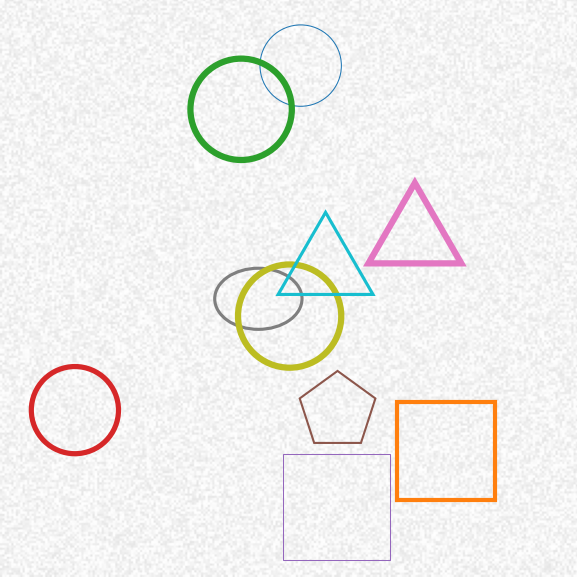[{"shape": "circle", "thickness": 0.5, "radius": 0.35, "center": [0.521, 0.886]}, {"shape": "square", "thickness": 2, "radius": 0.42, "center": [0.773, 0.219]}, {"shape": "circle", "thickness": 3, "radius": 0.44, "center": [0.418, 0.81]}, {"shape": "circle", "thickness": 2.5, "radius": 0.38, "center": [0.13, 0.289]}, {"shape": "square", "thickness": 0.5, "radius": 0.46, "center": [0.583, 0.121]}, {"shape": "pentagon", "thickness": 1, "radius": 0.34, "center": [0.585, 0.288]}, {"shape": "triangle", "thickness": 3, "radius": 0.46, "center": [0.718, 0.59]}, {"shape": "oval", "thickness": 1.5, "radius": 0.38, "center": [0.447, 0.482]}, {"shape": "circle", "thickness": 3, "radius": 0.45, "center": [0.502, 0.452]}, {"shape": "triangle", "thickness": 1.5, "radius": 0.47, "center": [0.564, 0.537]}]